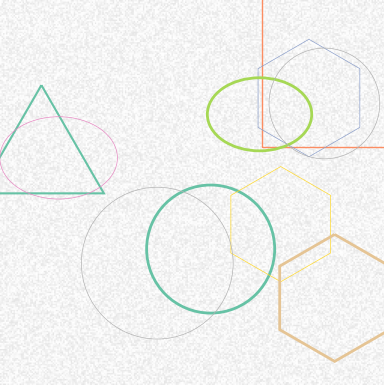[{"shape": "triangle", "thickness": 1.5, "radius": 0.94, "center": [0.108, 0.591]}, {"shape": "circle", "thickness": 2, "radius": 0.83, "center": [0.547, 0.353]}, {"shape": "square", "thickness": 1, "radius": 0.99, "center": [0.88, 0.817]}, {"shape": "hexagon", "thickness": 0.5, "radius": 0.76, "center": [0.802, 0.745]}, {"shape": "oval", "thickness": 0.5, "radius": 0.76, "center": [0.152, 0.59]}, {"shape": "oval", "thickness": 2, "radius": 0.68, "center": [0.674, 0.703]}, {"shape": "hexagon", "thickness": 0.5, "radius": 0.75, "center": [0.729, 0.418]}, {"shape": "hexagon", "thickness": 2, "radius": 0.82, "center": [0.869, 0.226]}, {"shape": "circle", "thickness": 0.5, "radius": 0.99, "center": [0.408, 0.317]}, {"shape": "circle", "thickness": 0.5, "radius": 0.72, "center": [0.843, 0.731]}]